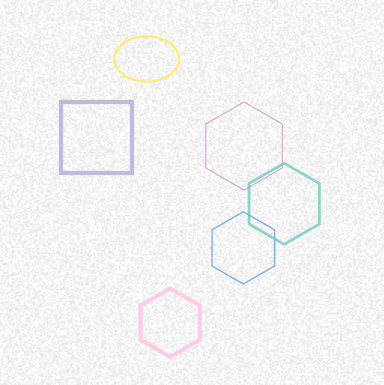[{"shape": "hexagon", "thickness": 2, "radius": 0.53, "center": [0.738, 0.471]}, {"shape": "square", "thickness": 3, "radius": 0.46, "center": [0.25, 0.643]}, {"shape": "hexagon", "thickness": 1, "radius": 0.47, "center": [0.632, 0.356]}, {"shape": "hexagon", "thickness": 3, "radius": 0.44, "center": [0.442, 0.162]}, {"shape": "hexagon", "thickness": 0.5, "radius": 0.57, "center": [0.634, 0.621]}, {"shape": "oval", "thickness": 1.5, "radius": 0.42, "center": [0.381, 0.847]}]